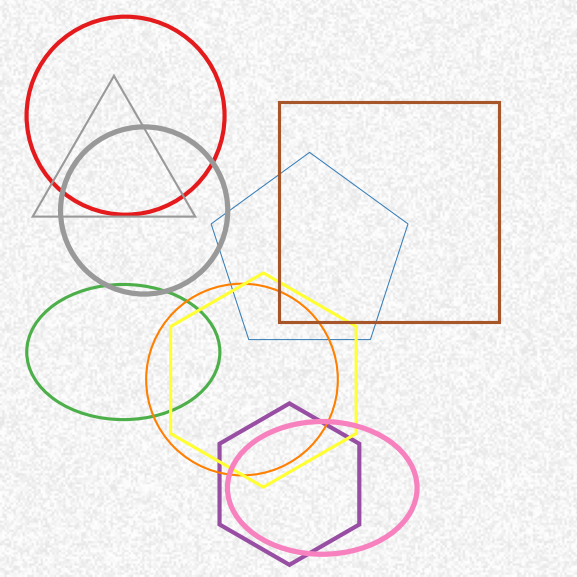[{"shape": "circle", "thickness": 2, "radius": 0.86, "center": [0.217, 0.799]}, {"shape": "pentagon", "thickness": 0.5, "radius": 0.9, "center": [0.536, 0.556]}, {"shape": "oval", "thickness": 1.5, "radius": 0.84, "center": [0.214, 0.39]}, {"shape": "hexagon", "thickness": 2, "radius": 0.7, "center": [0.501, 0.161]}, {"shape": "circle", "thickness": 1, "radius": 0.83, "center": [0.419, 0.342]}, {"shape": "hexagon", "thickness": 1.5, "radius": 0.93, "center": [0.456, 0.341]}, {"shape": "square", "thickness": 1.5, "radius": 0.95, "center": [0.673, 0.632]}, {"shape": "oval", "thickness": 2.5, "radius": 0.82, "center": [0.558, 0.154]}, {"shape": "circle", "thickness": 2.5, "radius": 0.72, "center": [0.25, 0.635]}, {"shape": "triangle", "thickness": 1, "radius": 0.81, "center": [0.197, 0.705]}]